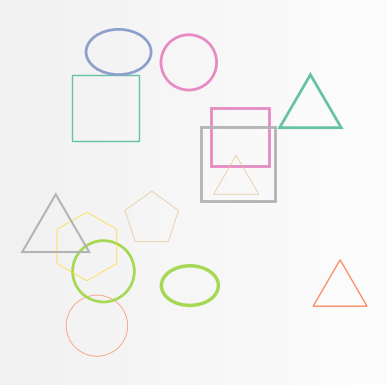[{"shape": "triangle", "thickness": 2, "radius": 0.46, "center": [0.801, 0.714]}, {"shape": "square", "thickness": 1, "radius": 0.43, "center": [0.272, 0.719]}, {"shape": "triangle", "thickness": 1, "radius": 0.4, "center": [0.878, 0.245]}, {"shape": "circle", "thickness": 0.5, "radius": 0.4, "center": [0.25, 0.154]}, {"shape": "oval", "thickness": 2, "radius": 0.42, "center": [0.306, 0.865]}, {"shape": "circle", "thickness": 2, "radius": 0.36, "center": [0.487, 0.838]}, {"shape": "square", "thickness": 2, "radius": 0.37, "center": [0.619, 0.644]}, {"shape": "circle", "thickness": 2, "radius": 0.4, "center": [0.267, 0.295]}, {"shape": "oval", "thickness": 2.5, "radius": 0.37, "center": [0.49, 0.258]}, {"shape": "hexagon", "thickness": 0.5, "radius": 0.45, "center": [0.224, 0.36]}, {"shape": "triangle", "thickness": 0.5, "radius": 0.34, "center": [0.61, 0.529]}, {"shape": "pentagon", "thickness": 0.5, "radius": 0.36, "center": [0.392, 0.431]}, {"shape": "square", "thickness": 2, "radius": 0.48, "center": [0.614, 0.575]}, {"shape": "triangle", "thickness": 1.5, "radius": 0.5, "center": [0.144, 0.395]}]